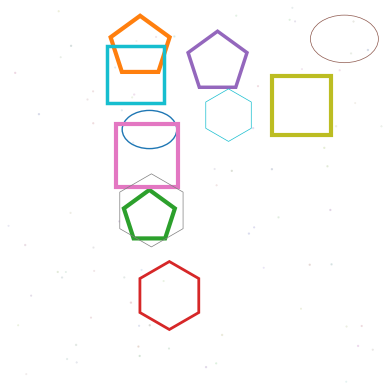[{"shape": "oval", "thickness": 1, "radius": 0.35, "center": [0.388, 0.664]}, {"shape": "pentagon", "thickness": 3, "radius": 0.4, "center": [0.364, 0.878]}, {"shape": "pentagon", "thickness": 3, "radius": 0.35, "center": [0.388, 0.437]}, {"shape": "hexagon", "thickness": 2, "radius": 0.44, "center": [0.44, 0.232]}, {"shape": "pentagon", "thickness": 2.5, "radius": 0.4, "center": [0.565, 0.838]}, {"shape": "oval", "thickness": 0.5, "radius": 0.44, "center": [0.895, 0.899]}, {"shape": "square", "thickness": 3, "radius": 0.41, "center": [0.382, 0.595]}, {"shape": "hexagon", "thickness": 0.5, "radius": 0.47, "center": [0.393, 0.454]}, {"shape": "square", "thickness": 3, "radius": 0.38, "center": [0.783, 0.725]}, {"shape": "hexagon", "thickness": 0.5, "radius": 0.34, "center": [0.594, 0.701]}, {"shape": "square", "thickness": 2.5, "radius": 0.37, "center": [0.351, 0.807]}]